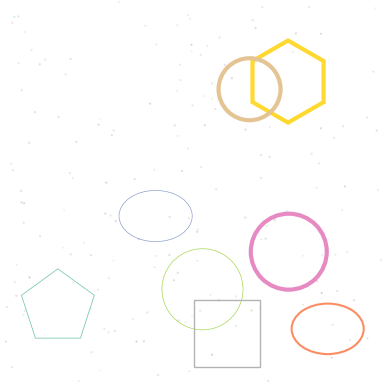[{"shape": "pentagon", "thickness": 0.5, "radius": 0.5, "center": [0.15, 0.202]}, {"shape": "oval", "thickness": 1.5, "radius": 0.47, "center": [0.851, 0.146]}, {"shape": "oval", "thickness": 0.5, "radius": 0.48, "center": [0.404, 0.439]}, {"shape": "circle", "thickness": 3, "radius": 0.49, "center": [0.75, 0.346]}, {"shape": "circle", "thickness": 0.5, "radius": 0.53, "center": [0.526, 0.249]}, {"shape": "hexagon", "thickness": 3, "radius": 0.53, "center": [0.748, 0.788]}, {"shape": "circle", "thickness": 3, "radius": 0.4, "center": [0.648, 0.768]}, {"shape": "square", "thickness": 1, "radius": 0.43, "center": [0.589, 0.134]}]